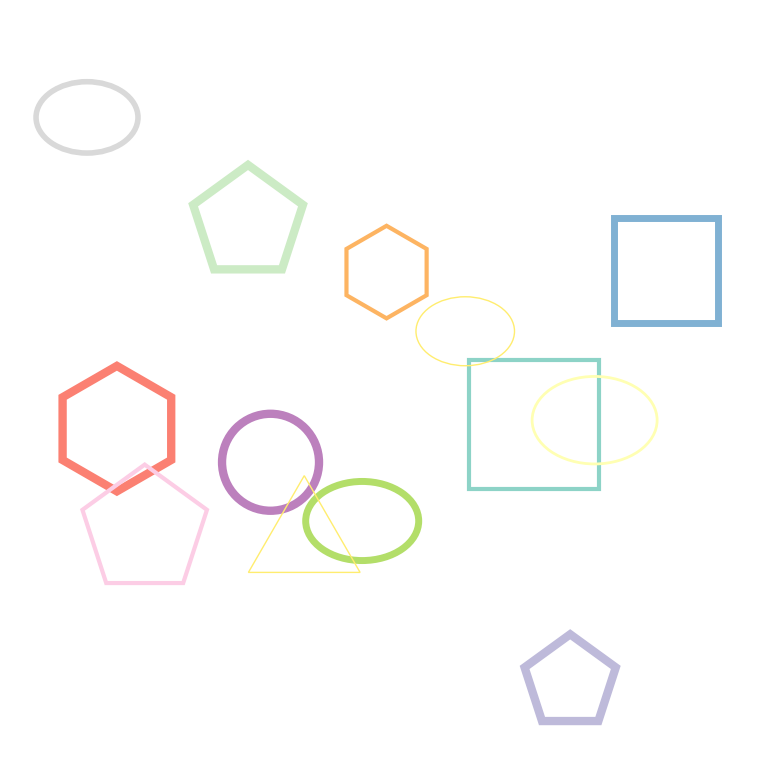[{"shape": "square", "thickness": 1.5, "radius": 0.42, "center": [0.694, 0.449]}, {"shape": "oval", "thickness": 1, "radius": 0.41, "center": [0.772, 0.454]}, {"shape": "pentagon", "thickness": 3, "radius": 0.31, "center": [0.741, 0.114]}, {"shape": "hexagon", "thickness": 3, "radius": 0.41, "center": [0.152, 0.443]}, {"shape": "square", "thickness": 2.5, "radius": 0.34, "center": [0.865, 0.649]}, {"shape": "hexagon", "thickness": 1.5, "radius": 0.3, "center": [0.502, 0.647]}, {"shape": "oval", "thickness": 2.5, "radius": 0.37, "center": [0.47, 0.323]}, {"shape": "pentagon", "thickness": 1.5, "radius": 0.43, "center": [0.188, 0.312]}, {"shape": "oval", "thickness": 2, "radius": 0.33, "center": [0.113, 0.848]}, {"shape": "circle", "thickness": 3, "radius": 0.31, "center": [0.351, 0.4]}, {"shape": "pentagon", "thickness": 3, "radius": 0.37, "center": [0.322, 0.711]}, {"shape": "triangle", "thickness": 0.5, "radius": 0.42, "center": [0.395, 0.298]}, {"shape": "oval", "thickness": 0.5, "radius": 0.32, "center": [0.604, 0.57]}]